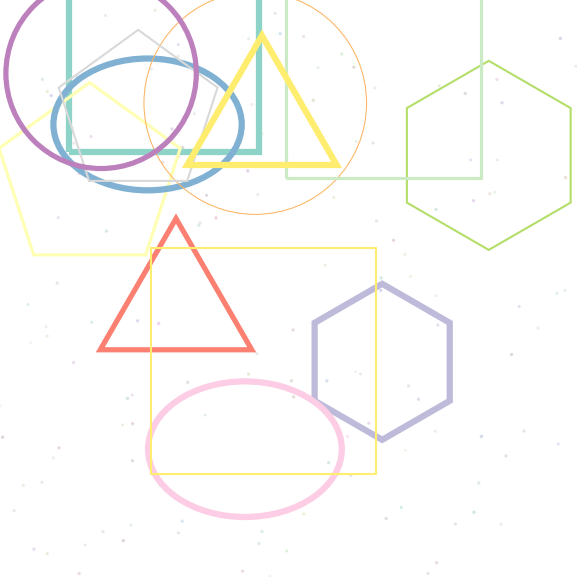[{"shape": "square", "thickness": 3, "radius": 0.82, "center": [0.285, 0.9]}, {"shape": "pentagon", "thickness": 1.5, "radius": 0.82, "center": [0.155, 0.691]}, {"shape": "hexagon", "thickness": 3, "radius": 0.68, "center": [0.662, 0.373]}, {"shape": "triangle", "thickness": 2.5, "radius": 0.76, "center": [0.305, 0.469]}, {"shape": "oval", "thickness": 3, "radius": 0.82, "center": [0.256, 0.784]}, {"shape": "circle", "thickness": 0.5, "radius": 0.96, "center": [0.442, 0.821]}, {"shape": "hexagon", "thickness": 1, "radius": 0.82, "center": [0.846, 0.73]}, {"shape": "oval", "thickness": 3, "radius": 0.84, "center": [0.424, 0.221]}, {"shape": "pentagon", "thickness": 1, "radius": 0.72, "center": [0.239, 0.803]}, {"shape": "circle", "thickness": 2.5, "radius": 0.82, "center": [0.175, 0.872]}, {"shape": "square", "thickness": 1.5, "radius": 0.84, "center": [0.663, 0.859]}, {"shape": "square", "thickness": 1, "radius": 0.98, "center": [0.456, 0.374]}, {"shape": "triangle", "thickness": 3, "radius": 0.75, "center": [0.454, 0.788]}]